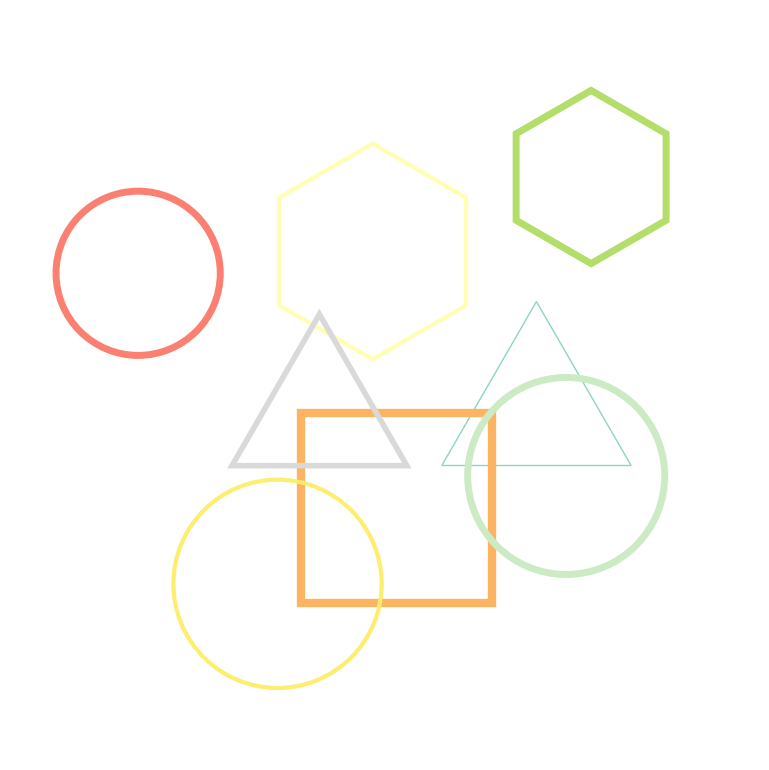[{"shape": "triangle", "thickness": 0.5, "radius": 0.71, "center": [0.697, 0.466]}, {"shape": "hexagon", "thickness": 1.5, "radius": 0.7, "center": [0.484, 0.673]}, {"shape": "circle", "thickness": 2.5, "radius": 0.53, "center": [0.179, 0.645]}, {"shape": "square", "thickness": 3, "radius": 0.62, "center": [0.515, 0.34]}, {"shape": "hexagon", "thickness": 2.5, "radius": 0.56, "center": [0.768, 0.77]}, {"shape": "triangle", "thickness": 2, "radius": 0.66, "center": [0.415, 0.461]}, {"shape": "circle", "thickness": 2.5, "radius": 0.64, "center": [0.735, 0.382]}, {"shape": "circle", "thickness": 1.5, "radius": 0.68, "center": [0.36, 0.242]}]